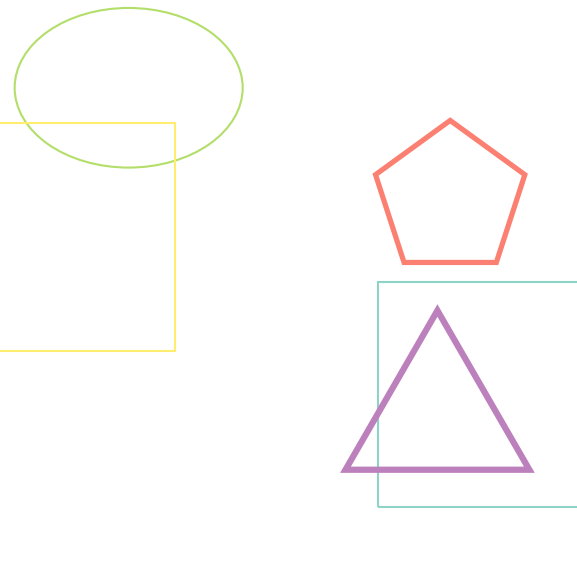[{"shape": "square", "thickness": 1, "radius": 0.98, "center": [0.85, 0.316]}, {"shape": "pentagon", "thickness": 2.5, "radius": 0.68, "center": [0.78, 0.655]}, {"shape": "oval", "thickness": 1, "radius": 0.99, "center": [0.223, 0.847]}, {"shape": "triangle", "thickness": 3, "radius": 0.92, "center": [0.757, 0.278]}, {"shape": "square", "thickness": 1, "radius": 0.99, "center": [0.106, 0.588]}]